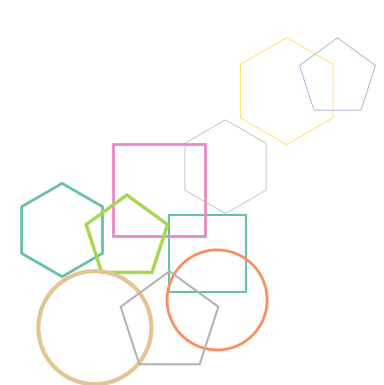[{"shape": "hexagon", "thickness": 2, "radius": 0.61, "center": [0.161, 0.403]}, {"shape": "square", "thickness": 1.5, "radius": 0.5, "center": [0.539, 0.341]}, {"shape": "circle", "thickness": 2, "radius": 0.65, "center": [0.564, 0.221]}, {"shape": "pentagon", "thickness": 0.5, "radius": 0.52, "center": [0.877, 0.798]}, {"shape": "square", "thickness": 2, "radius": 0.6, "center": [0.413, 0.507]}, {"shape": "pentagon", "thickness": 2.5, "radius": 0.56, "center": [0.329, 0.382]}, {"shape": "hexagon", "thickness": 0.5, "radius": 0.7, "center": [0.745, 0.763]}, {"shape": "circle", "thickness": 3, "radius": 0.73, "center": [0.246, 0.149]}, {"shape": "pentagon", "thickness": 1.5, "radius": 0.67, "center": [0.44, 0.162]}, {"shape": "hexagon", "thickness": 0.5, "radius": 0.61, "center": [0.586, 0.567]}]